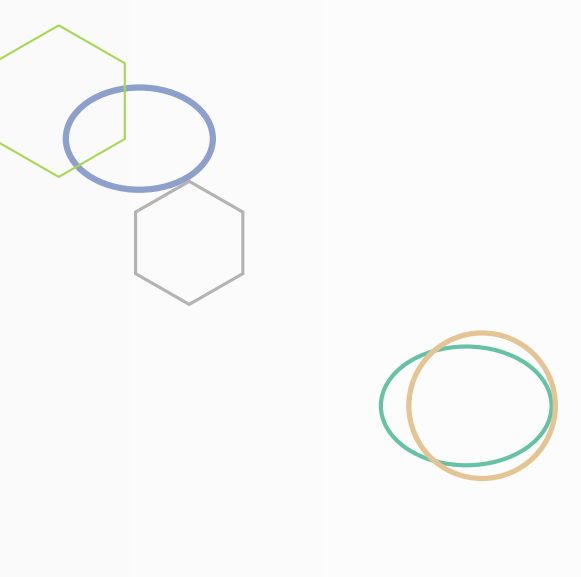[{"shape": "oval", "thickness": 2, "radius": 0.73, "center": [0.802, 0.296]}, {"shape": "oval", "thickness": 3, "radius": 0.63, "center": [0.24, 0.759]}, {"shape": "hexagon", "thickness": 1, "radius": 0.66, "center": [0.101, 0.824]}, {"shape": "circle", "thickness": 2.5, "radius": 0.63, "center": [0.829, 0.297]}, {"shape": "hexagon", "thickness": 1.5, "radius": 0.53, "center": [0.326, 0.579]}]